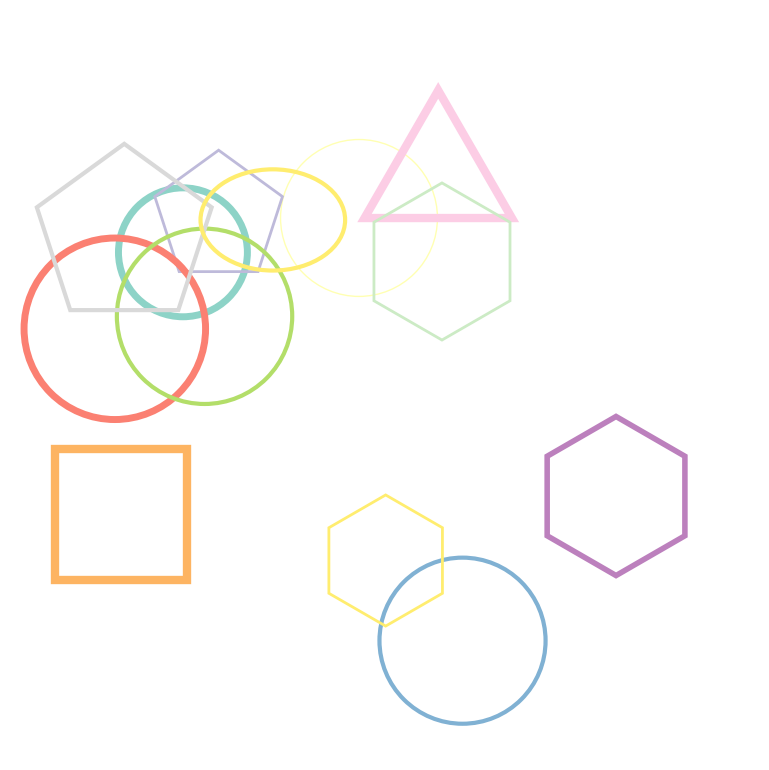[{"shape": "circle", "thickness": 2.5, "radius": 0.42, "center": [0.238, 0.672]}, {"shape": "circle", "thickness": 0.5, "radius": 0.51, "center": [0.466, 0.717]}, {"shape": "pentagon", "thickness": 1, "radius": 0.44, "center": [0.284, 0.718]}, {"shape": "circle", "thickness": 2.5, "radius": 0.59, "center": [0.149, 0.573]}, {"shape": "circle", "thickness": 1.5, "radius": 0.54, "center": [0.601, 0.168]}, {"shape": "square", "thickness": 3, "radius": 0.43, "center": [0.157, 0.332]}, {"shape": "circle", "thickness": 1.5, "radius": 0.57, "center": [0.266, 0.589]}, {"shape": "triangle", "thickness": 3, "radius": 0.55, "center": [0.569, 0.772]}, {"shape": "pentagon", "thickness": 1.5, "radius": 0.6, "center": [0.161, 0.694]}, {"shape": "hexagon", "thickness": 2, "radius": 0.52, "center": [0.8, 0.356]}, {"shape": "hexagon", "thickness": 1, "radius": 0.51, "center": [0.574, 0.66]}, {"shape": "oval", "thickness": 1.5, "radius": 0.47, "center": [0.354, 0.714]}, {"shape": "hexagon", "thickness": 1, "radius": 0.43, "center": [0.501, 0.272]}]